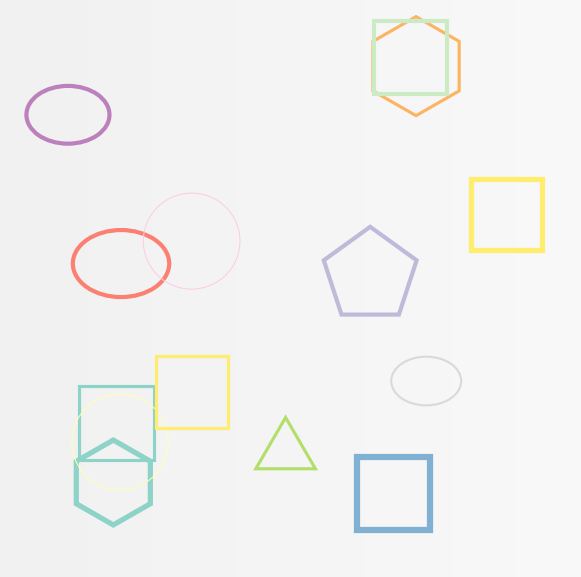[{"shape": "square", "thickness": 1.5, "radius": 0.32, "center": [0.201, 0.267]}, {"shape": "hexagon", "thickness": 2.5, "radius": 0.37, "center": [0.195, 0.164]}, {"shape": "circle", "thickness": 0.5, "radius": 0.41, "center": [0.207, 0.234]}, {"shape": "pentagon", "thickness": 2, "radius": 0.42, "center": [0.637, 0.522]}, {"shape": "oval", "thickness": 2, "radius": 0.41, "center": [0.208, 0.543]}, {"shape": "square", "thickness": 3, "radius": 0.32, "center": [0.677, 0.145]}, {"shape": "hexagon", "thickness": 1.5, "radius": 0.43, "center": [0.716, 0.885]}, {"shape": "triangle", "thickness": 1.5, "radius": 0.3, "center": [0.491, 0.217]}, {"shape": "circle", "thickness": 0.5, "radius": 0.42, "center": [0.33, 0.582]}, {"shape": "oval", "thickness": 1, "radius": 0.3, "center": [0.733, 0.339]}, {"shape": "oval", "thickness": 2, "radius": 0.36, "center": [0.117, 0.8]}, {"shape": "square", "thickness": 2, "radius": 0.32, "center": [0.706, 0.9]}, {"shape": "square", "thickness": 1.5, "radius": 0.31, "center": [0.33, 0.32]}, {"shape": "square", "thickness": 2.5, "radius": 0.31, "center": [0.871, 0.628]}]